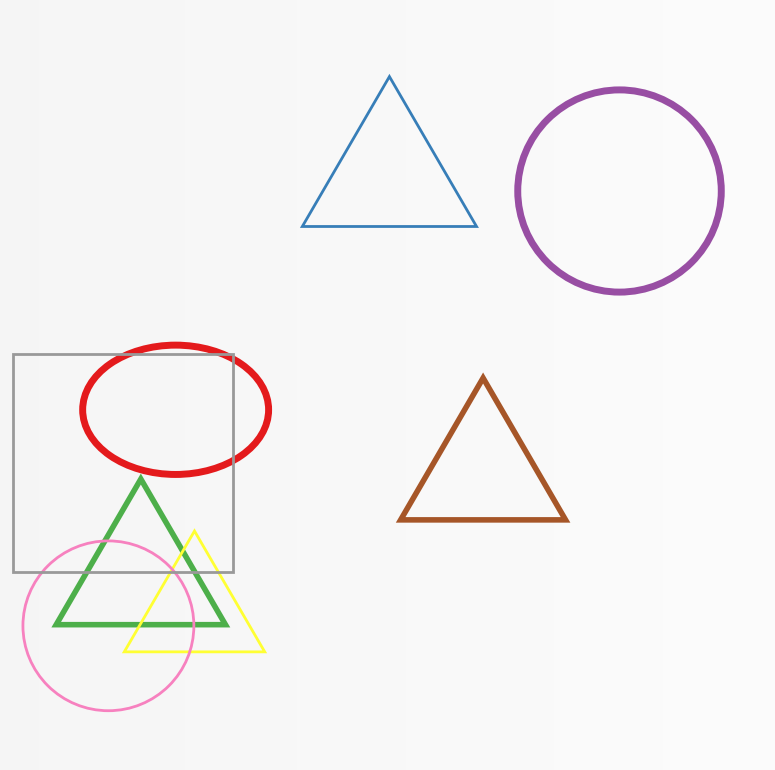[{"shape": "oval", "thickness": 2.5, "radius": 0.6, "center": [0.227, 0.468]}, {"shape": "triangle", "thickness": 1, "radius": 0.65, "center": [0.502, 0.771]}, {"shape": "triangle", "thickness": 2, "radius": 0.63, "center": [0.182, 0.252]}, {"shape": "circle", "thickness": 2.5, "radius": 0.66, "center": [0.799, 0.752]}, {"shape": "triangle", "thickness": 1, "radius": 0.52, "center": [0.251, 0.206]}, {"shape": "triangle", "thickness": 2, "radius": 0.61, "center": [0.623, 0.386]}, {"shape": "circle", "thickness": 1, "radius": 0.55, "center": [0.14, 0.187]}, {"shape": "square", "thickness": 1, "radius": 0.71, "center": [0.159, 0.399]}]